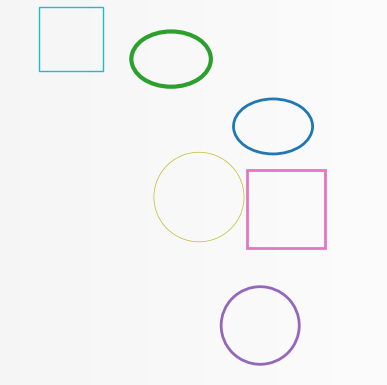[{"shape": "oval", "thickness": 2, "radius": 0.51, "center": [0.705, 0.672]}, {"shape": "oval", "thickness": 3, "radius": 0.51, "center": [0.442, 0.847]}, {"shape": "circle", "thickness": 2, "radius": 0.5, "center": [0.672, 0.155]}, {"shape": "square", "thickness": 2, "radius": 0.5, "center": [0.738, 0.457]}, {"shape": "circle", "thickness": 0.5, "radius": 0.58, "center": [0.513, 0.488]}, {"shape": "square", "thickness": 1, "radius": 0.41, "center": [0.182, 0.899]}]